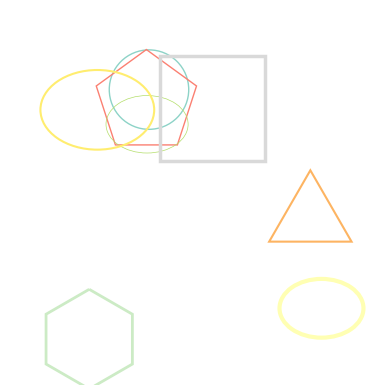[{"shape": "circle", "thickness": 1, "radius": 0.52, "center": [0.387, 0.767]}, {"shape": "oval", "thickness": 3, "radius": 0.55, "center": [0.835, 0.199]}, {"shape": "pentagon", "thickness": 1, "radius": 0.68, "center": [0.38, 0.734]}, {"shape": "triangle", "thickness": 1.5, "radius": 0.62, "center": [0.806, 0.434]}, {"shape": "oval", "thickness": 0.5, "radius": 0.53, "center": [0.382, 0.677]}, {"shape": "square", "thickness": 2.5, "radius": 0.69, "center": [0.552, 0.718]}, {"shape": "hexagon", "thickness": 2, "radius": 0.65, "center": [0.232, 0.119]}, {"shape": "oval", "thickness": 1.5, "radius": 0.74, "center": [0.253, 0.715]}]